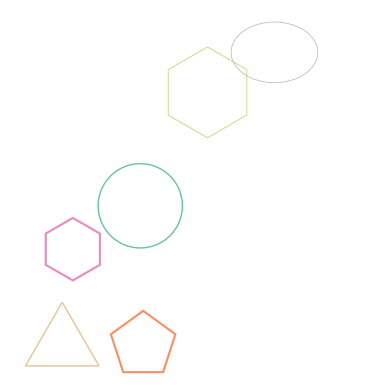[{"shape": "circle", "thickness": 1, "radius": 0.55, "center": [0.364, 0.465]}, {"shape": "pentagon", "thickness": 1.5, "radius": 0.44, "center": [0.372, 0.105]}, {"shape": "hexagon", "thickness": 1.5, "radius": 0.41, "center": [0.189, 0.353]}, {"shape": "hexagon", "thickness": 0.5, "radius": 0.59, "center": [0.539, 0.76]}, {"shape": "triangle", "thickness": 1, "radius": 0.55, "center": [0.162, 0.105]}, {"shape": "oval", "thickness": 0.5, "radius": 0.56, "center": [0.713, 0.864]}]